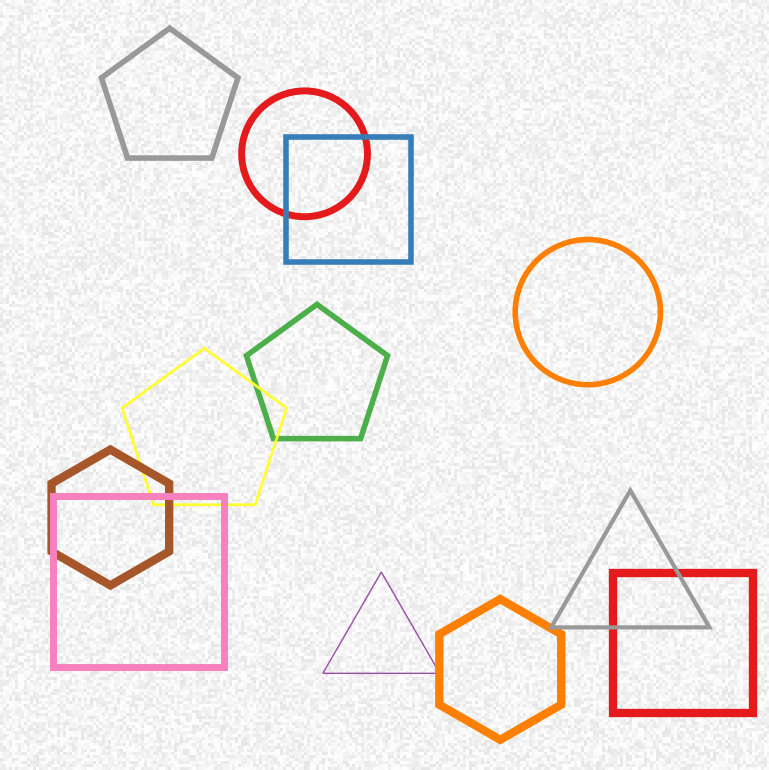[{"shape": "circle", "thickness": 2.5, "radius": 0.41, "center": [0.396, 0.8]}, {"shape": "square", "thickness": 3, "radius": 0.45, "center": [0.887, 0.165]}, {"shape": "square", "thickness": 2, "radius": 0.41, "center": [0.452, 0.741]}, {"shape": "pentagon", "thickness": 2, "radius": 0.48, "center": [0.412, 0.508]}, {"shape": "triangle", "thickness": 0.5, "radius": 0.44, "center": [0.495, 0.169]}, {"shape": "hexagon", "thickness": 3, "radius": 0.46, "center": [0.65, 0.131]}, {"shape": "circle", "thickness": 2, "radius": 0.47, "center": [0.763, 0.595]}, {"shape": "pentagon", "thickness": 1, "radius": 0.56, "center": [0.265, 0.435]}, {"shape": "hexagon", "thickness": 3, "radius": 0.44, "center": [0.143, 0.328]}, {"shape": "square", "thickness": 2.5, "radius": 0.55, "center": [0.18, 0.245]}, {"shape": "triangle", "thickness": 1.5, "radius": 0.59, "center": [0.819, 0.245]}, {"shape": "pentagon", "thickness": 2, "radius": 0.47, "center": [0.22, 0.87]}]